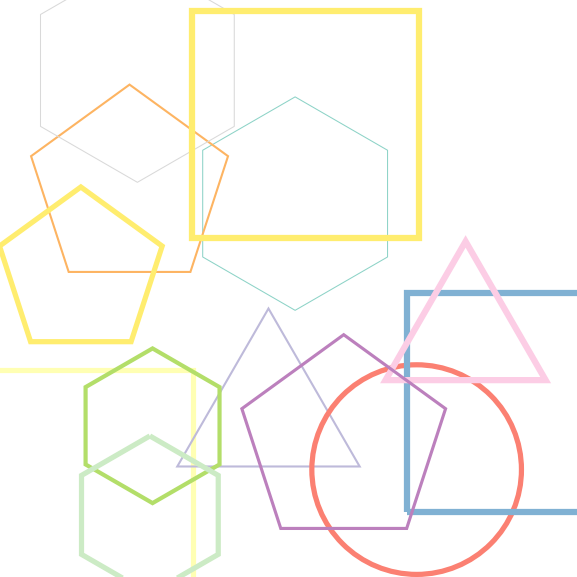[{"shape": "hexagon", "thickness": 0.5, "radius": 0.92, "center": [0.511, 0.647]}, {"shape": "square", "thickness": 2.5, "radius": 1.0, "center": [0.134, 0.158]}, {"shape": "triangle", "thickness": 1, "radius": 0.91, "center": [0.465, 0.283]}, {"shape": "circle", "thickness": 2.5, "radius": 0.91, "center": [0.721, 0.186]}, {"shape": "square", "thickness": 3, "radius": 0.95, "center": [0.895, 0.302]}, {"shape": "pentagon", "thickness": 1, "radius": 0.9, "center": [0.224, 0.673]}, {"shape": "hexagon", "thickness": 2, "radius": 0.67, "center": [0.264, 0.262]}, {"shape": "triangle", "thickness": 3, "radius": 0.8, "center": [0.806, 0.421]}, {"shape": "hexagon", "thickness": 0.5, "radius": 0.97, "center": [0.238, 0.877]}, {"shape": "pentagon", "thickness": 1.5, "radius": 0.93, "center": [0.595, 0.234]}, {"shape": "hexagon", "thickness": 2.5, "radius": 0.68, "center": [0.26, 0.108]}, {"shape": "pentagon", "thickness": 2.5, "radius": 0.74, "center": [0.14, 0.527]}, {"shape": "square", "thickness": 3, "radius": 0.98, "center": [0.529, 0.784]}]